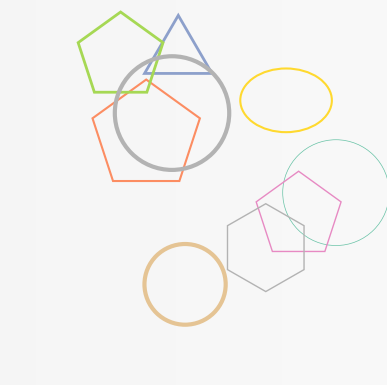[{"shape": "circle", "thickness": 0.5, "radius": 0.69, "center": [0.867, 0.5]}, {"shape": "pentagon", "thickness": 1.5, "radius": 0.73, "center": [0.377, 0.648]}, {"shape": "triangle", "thickness": 2, "radius": 0.5, "center": [0.46, 0.86]}, {"shape": "pentagon", "thickness": 1, "radius": 0.58, "center": [0.771, 0.44]}, {"shape": "pentagon", "thickness": 2, "radius": 0.58, "center": [0.311, 0.854]}, {"shape": "oval", "thickness": 1.5, "radius": 0.59, "center": [0.738, 0.739]}, {"shape": "circle", "thickness": 3, "radius": 0.52, "center": [0.478, 0.261]}, {"shape": "circle", "thickness": 3, "radius": 0.74, "center": [0.444, 0.706]}, {"shape": "hexagon", "thickness": 1, "radius": 0.57, "center": [0.686, 0.357]}]